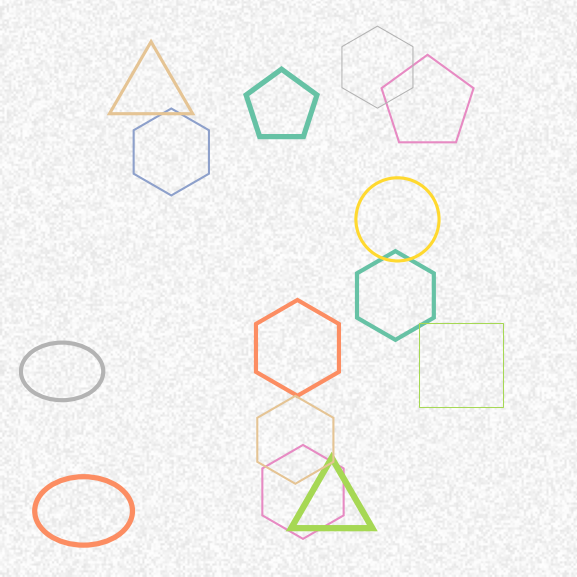[{"shape": "hexagon", "thickness": 2, "radius": 0.38, "center": [0.685, 0.487]}, {"shape": "pentagon", "thickness": 2.5, "radius": 0.32, "center": [0.488, 0.815]}, {"shape": "hexagon", "thickness": 2, "radius": 0.41, "center": [0.515, 0.397]}, {"shape": "oval", "thickness": 2.5, "radius": 0.42, "center": [0.145, 0.114]}, {"shape": "hexagon", "thickness": 1, "radius": 0.38, "center": [0.297, 0.736]}, {"shape": "hexagon", "thickness": 1, "radius": 0.41, "center": [0.525, 0.147]}, {"shape": "pentagon", "thickness": 1, "radius": 0.42, "center": [0.74, 0.821]}, {"shape": "triangle", "thickness": 3, "radius": 0.41, "center": [0.574, 0.125]}, {"shape": "square", "thickness": 0.5, "radius": 0.36, "center": [0.798, 0.367]}, {"shape": "circle", "thickness": 1.5, "radius": 0.36, "center": [0.688, 0.619]}, {"shape": "hexagon", "thickness": 1, "radius": 0.38, "center": [0.511, 0.238]}, {"shape": "triangle", "thickness": 1.5, "radius": 0.42, "center": [0.262, 0.844]}, {"shape": "oval", "thickness": 2, "radius": 0.36, "center": [0.108, 0.356]}, {"shape": "hexagon", "thickness": 0.5, "radius": 0.36, "center": [0.654, 0.883]}]